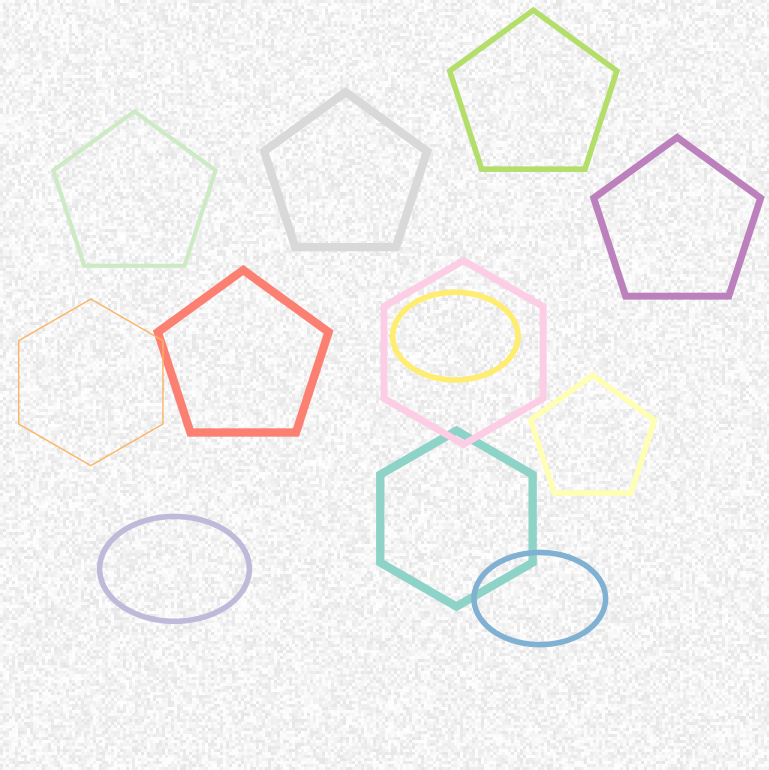[{"shape": "hexagon", "thickness": 3, "radius": 0.57, "center": [0.593, 0.326]}, {"shape": "pentagon", "thickness": 2, "radius": 0.42, "center": [0.77, 0.428]}, {"shape": "oval", "thickness": 2, "radius": 0.49, "center": [0.227, 0.261]}, {"shape": "pentagon", "thickness": 3, "radius": 0.58, "center": [0.316, 0.533]}, {"shape": "oval", "thickness": 2, "radius": 0.43, "center": [0.701, 0.223]}, {"shape": "hexagon", "thickness": 0.5, "radius": 0.54, "center": [0.118, 0.503]}, {"shape": "pentagon", "thickness": 2, "radius": 0.57, "center": [0.693, 0.873]}, {"shape": "hexagon", "thickness": 2.5, "radius": 0.6, "center": [0.602, 0.542]}, {"shape": "pentagon", "thickness": 3, "radius": 0.56, "center": [0.449, 0.769]}, {"shape": "pentagon", "thickness": 2.5, "radius": 0.57, "center": [0.879, 0.708]}, {"shape": "pentagon", "thickness": 1.5, "radius": 0.55, "center": [0.175, 0.744]}, {"shape": "oval", "thickness": 2, "radius": 0.41, "center": [0.591, 0.563]}]